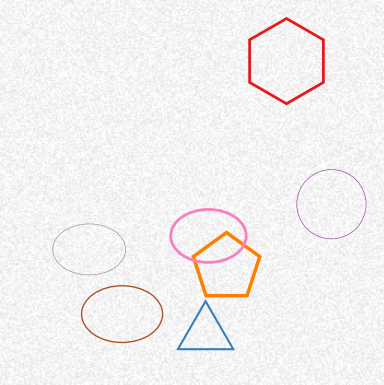[{"shape": "hexagon", "thickness": 2, "radius": 0.55, "center": [0.744, 0.841]}, {"shape": "triangle", "thickness": 1.5, "radius": 0.42, "center": [0.534, 0.135]}, {"shape": "circle", "thickness": 0.5, "radius": 0.45, "center": [0.861, 0.47]}, {"shape": "pentagon", "thickness": 2.5, "radius": 0.45, "center": [0.588, 0.305]}, {"shape": "oval", "thickness": 1, "radius": 0.53, "center": [0.317, 0.184]}, {"shape": "oval", "thickness": 2, "radius": 0.49, "center": [0.541, 0.387]}, {"shape": "oval", "thickness": 0.5, "radius": 0.47, "center": [0.232, 0.352]}]